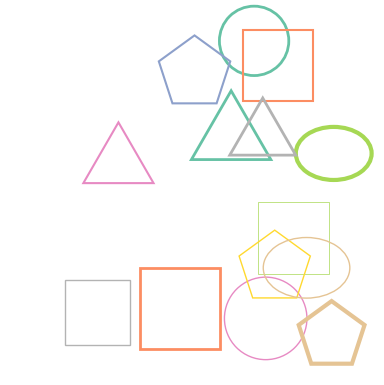[{"shape": "triangle", "thickness": 2, "radius": 0.6, "center": [0.6, 0.645]}, {"shape": "circle", "thickness": 2, "radius": 0.45, "center": [0.66, 0.894]}, {"shape": "square", "thickness": 2, "radius": 0.52, "center": [0.468, 0.199]}, {"shape": "square", "thickness": 1.5, "radius": 0.46, "center": [0.722, 0.83]}, {"shape": "pentagon", "thickness": 1.5, "radius": 0.49, "center": [0.505, 0.81]}, {"shape": "circle", "thickness": 1, "radius": 0.54, "center": [0.69, 0.173]}, {"shape": "triangle", "thickness": 1.5, "radius": 0.53, "center": [0.308, 0.577]}, {"shape": "oval", "thickness": 3, "radius": 0.49, "center": [0.867, 0.601]}, {"shape": "square", "thickness": 0.5, "radius": 0.46, "center": [0.763, 0.382]}, {"shape": "pentagon", "thickness": 1, "radius": 0.49, "center": [0.714, 0.305]}, {"shape": "pentagon", "thickness": 3, "radius": 0.45, "center": [0.861, 0.128]}, {"shape": "oval", "thickness": 1, "radius": 0.56, "center": [0.796, 0.304]}, {"shape": "square", "thickness": 1, "radius": 0.42, "center": [0.253, 0.188]}, {"shape": "triangle", "thickness": 2, "radius": 0.49, "center": [0.682, 0.647]}]